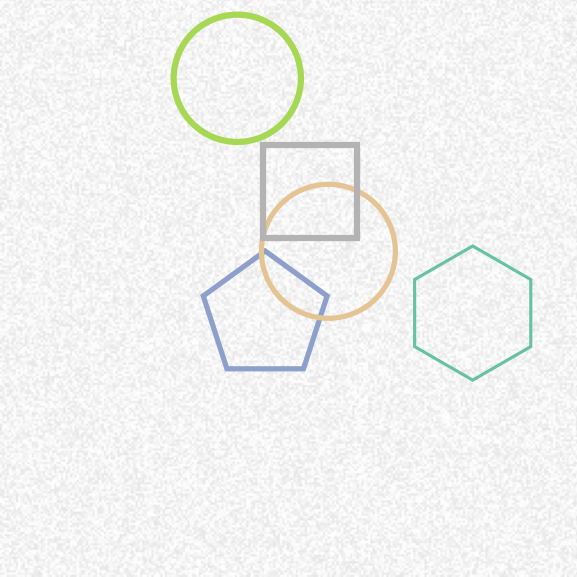[{"shape": "hexagon", "thickness": 1.5, "radius": 0.58, "center": [0.819, 0.457]}, {"shape": "pentagon", "thickness": 2.5, "radius": 0.56, "center": [0.459, 0.452]}, {"shape": "circle", "thickness": 3, "radius": 0.55, "center": [0.411, 0.864]}, {"shape": "circle", "thickness": 2.5, "radius": 0.58, "center": [0.569, 0.564]}, {"shape": "square", "thickness": 3, "radius": 0.41, "center": [0.537, 0.667]}]